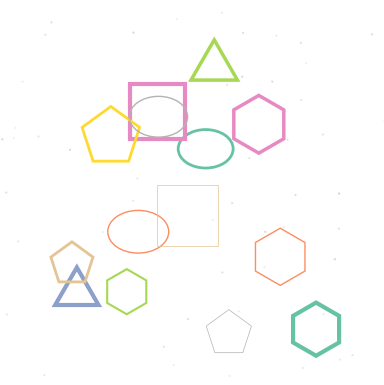[{"shape": "hexagon", "thickness": 3, "radius": 0.35, "center": [0.821, 0.145]}, {"shape": "oval", "thickness": 2, "radius": 0.36, "center": [0.534, 0.613]}, {"shape": "hexagon", "thickness": 1, "radius": 0.37, "center": [0.728, 0.333]}, {"shape": "oval", "thickness": 1, "radius": 0.4, "center": [0.359, 0.398]}, {"shape": "triangle", "thickness": 3, "radius": 0.33, "center": [0.2, 0.24]}, {"shape": "hexagon", "thickness": 2.5, "radius": 0.37, "center": [0.672, 0.677]}, {"shape": "square", "thickness": 3, "radius": 0.36, "center": [0.41, 0.71]}, {"shape": "hexagon", "thickness": 1.5, "radius": 0.29, "center": [0.329, 0.242]}, {"shape": "triangle", "thickness": 2.5, "radius": 0.35, "center": [0.556, 0.827]}, {"shape": "pentagon", "thickness": 2, "radius": 0.39, "center": [0.288, 0.645]}, {"shape": "square", "thickness": 0.5, "radius": 0.4, "center": [0.488, 0.44]}, {"shape": "pentagon", "thickness": 2, "radius": 0.29, "center": [0.187, 0.314]}, {"shape": "oval", "thickness": 1, "radius": 0.38, "center": [0.412, 0.697]}, {"shape": "pentagon", "thickness": 0.5, "radius": 0.31, "center": [0.594, 0.134]}]